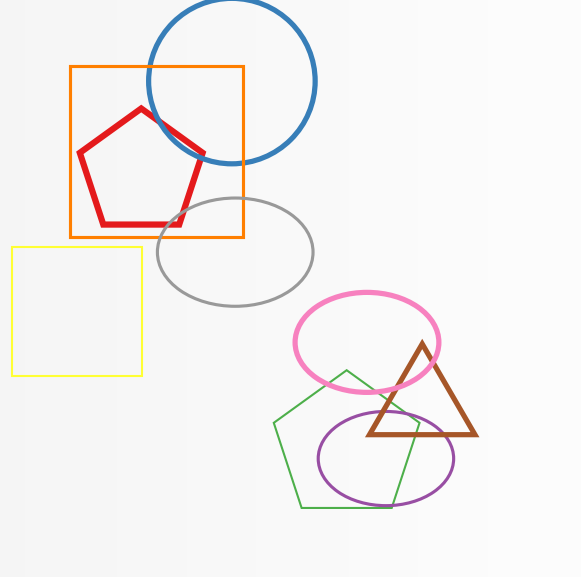[{"shape": "pentagon", "thickness": 3, "radius": 0.56, "center": [0.243, 0.7]}, {"shape": "circle", "thickness": 2.5, "radius": 0.72, "center": [0.399, 0.859]}, {"shape": "pentagon", "thickness": 1, "radius": 0.66, "center": [0.596, 0.226]}, {"shape": "oval", "thickness": 1.5, "radius": 0.58, "center": [0.664, 0.205]}, {"shape": "square", "thickness": 1.5, "radius": 0.74, "center": [0.269, 0.737]}, {"shape": "square", "thickness": 1, "radius": 0.56, "center": [0.132, 0.459]}, {"shape": "triangle", "thickness": 2.5, "radius": 0.52, "center": [0.726, 0.299]}, {"shape": "oval", "thickness": 2.5, "radius": 0.62, "center": [0.631, 0.406]}, {"shape": "oval", "thickness": 1.5, "radius": 0.67, "center": [0.405, 0.563]}]